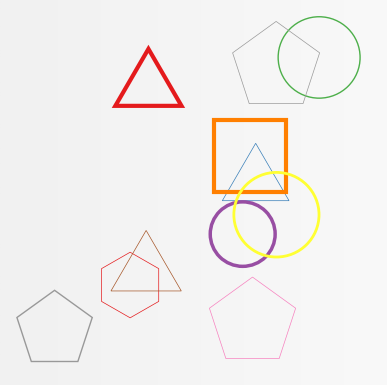[{"shape": "hexagon", "thickness": 0.5, "radius": 0.43, "center": [0.336, 0.26]}, {"shape": "triangle", "thickness": 3, "radius": 0.49, "center": [0.383, 0.774]}, {"shape": "triangle", "thickness": 0.5, "radius": 0.5, "center": [0.66, 0.528]}, {"shape": "circle", "thickness": 1, "radius": 0.53, "center": [0.824, 0.851]}, {"shape": "circle", "thickness": 2.5, "radius": 0.42, "center": [0.626, 0.392]}, {"shape": "square", "thickness": 3, "radius": 0.46, "center": [0.645, 0.595]}, {"shape": "circle", "thickness": 2, "radius": 0.55, "center": [0.713, 0.442]}, {"shape": "triangle", "thickness": 0.5, "radius": 0.52, "center": [0.377, 0.297]}, {"shape": "pentagon", "thickness": 0.5, "radius": 0.58, "center": [0.652, 0.163]}, {"shape": "pentagon", "thickness": 1, "radius": 0.51, "center": [0.141, 0.144]}, {"shape": "pentagon", "thickness": 0.5, "radius": 0.59, "center": [0.713, 0.826]}]